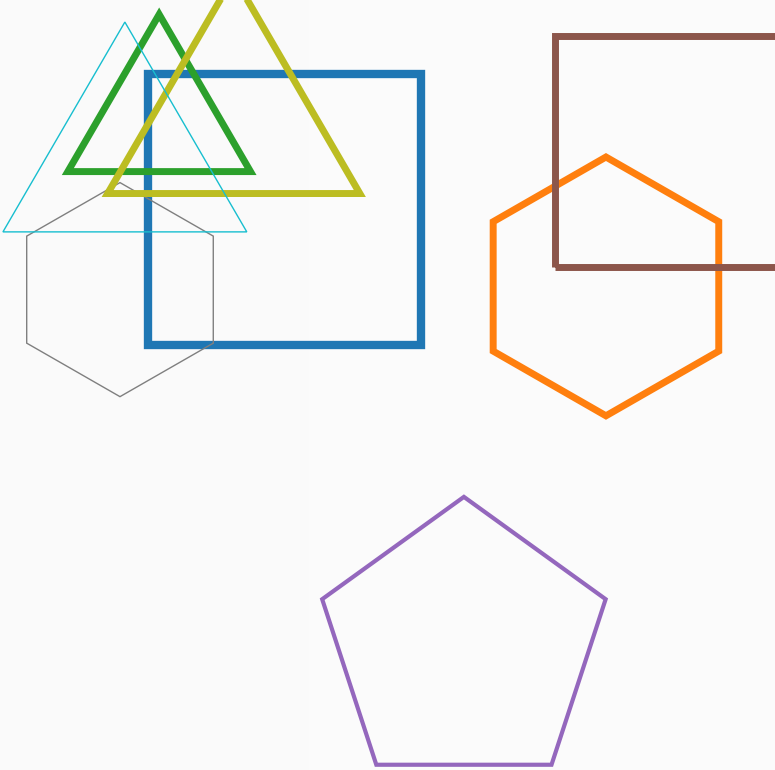[{"shape": "square", "thickness": 3, "radius": 0.88, "center": [0.367, 0.728]}, {"shape": "hexagon", "thickness": 2.5, "radius": 0.84, "center": [0.782, 0.628]}, {"shape": "triangle", "thickness": 2.5, "radius": 0.68, "center": [0.205, 0.845]}, {"shape": "pentagon", "thickness": 1.5, "radius": 0.96, "center": [0.599, 0.162]}, {"shape": "square", "thickness": 2.5, "radius": 0.75, "center": [0.866, 0.803]}, {"shape": "hexagon", "thickness": 0.5, "radius": 0.69, "center": [0.155, 0.624]}, {"shape": "triangle", "thickness": 2.5, "radius": 0.94, "center": [0.302, 0.843]}, {"shape": "triangle", "thickness": 0.5, "radius": 0.91, "center": [0.161, 0.79]}]